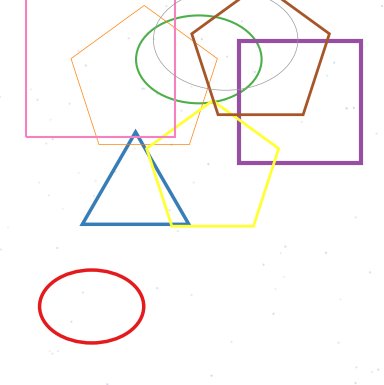[{"shape": "oval", "thickness": 2.5, "radius": 0.68, "center": [0.238, 0.204]}, {"shape": "triangle", "thickness": 2.5, "radius": 0.8, "center": [0.352, 0.497]}, {"shape": "oval", "thickness": 1.5, "radius": 0.82, "center": [0.516, 0.846]}, {"shape": "square", "thickness": 3, "radius": 0.8, "center": [0.779, 0.735]}, {"shape": "pentagon", "thickness": 0.5, "radius": 1.0, "center": [0.375, 0.786]}, {"shape": "pentagon", "thickness": 2, "radius": 0.9, "center": [0.552, 0.558]}, {"shape": "pentagon", "thickness": 2, "radius": 0.94, "center": [0.677, 0.854]}, {"shape": "square", "thickness": 1.5, "radius": 0.97, "center": [0.261, 0.839]}, {"shape": "oval", "thickness": 0.5, "radius": 0.94, "center": [0.586, 0.897]}]